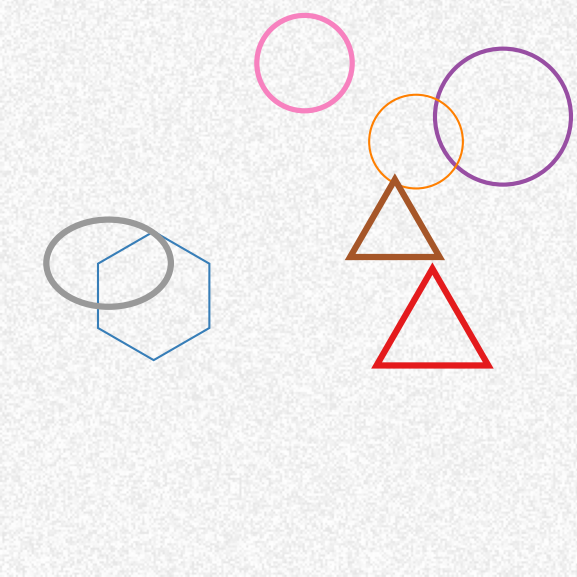[{"shape": "triangle", "thickness": 3, "radius": 0.56, "center": [0.749, 0.422]}, {"shape": "hexagon", "thickness": 1, "radius": 0.56, "center": [0.266, 0.487]}, {"shape": "circle", "thickness": 2, "radius": 0.59, "center": [0.871, 0.797]}, {"shape": "circle", "thickness": 1, "radius": 0.41, "center": [0.72, 0.754]}, {"shape": "triangle", "thickness": 3, "radius": 0.45, "center": [0.684, 0.599]}, {"shape": "circle", "thickness": 2.5, "radius": 0.41, "center": [0.527, 0.89]}, {"shape": "oval", "thickness": 3, "radius": 0.54, "center": [0.188, 0.543]}]